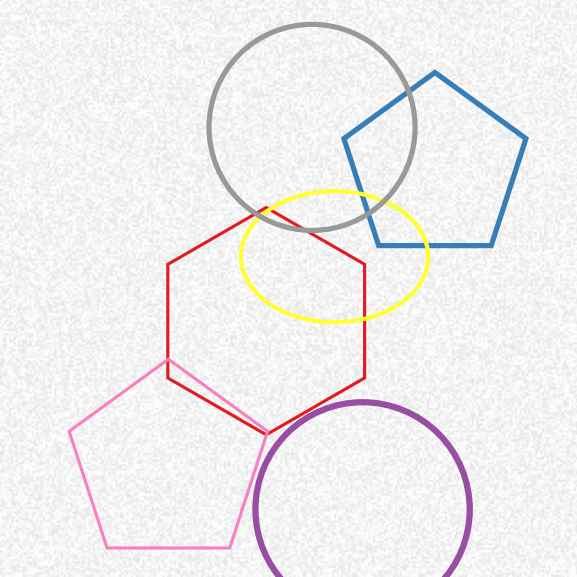[{"shape": "hexagon", "thickness": 1.5, "radius": 0.98, "center": [0.461, 0.443]}, {"shape": "pentagon", "thickness": 2.5, "radius": 0.83, "center": [0.753, 0.708]}, {"shape": "circle", "thickness": 3, "radius": 0.93, "center": [0.628, 0.117]}, {"shape": "oval", "thickness": 2, "radius": 0.81, "center": [0.579, 0.555]}, {"shape": "pentagon", "thickness": 1.5, "radius": 0.9, "center": [0.292, 0.196]}, {"shape": "circle", "thickness": 2.5, "radius": 0.89, "center": [0.54, 0.779]}]